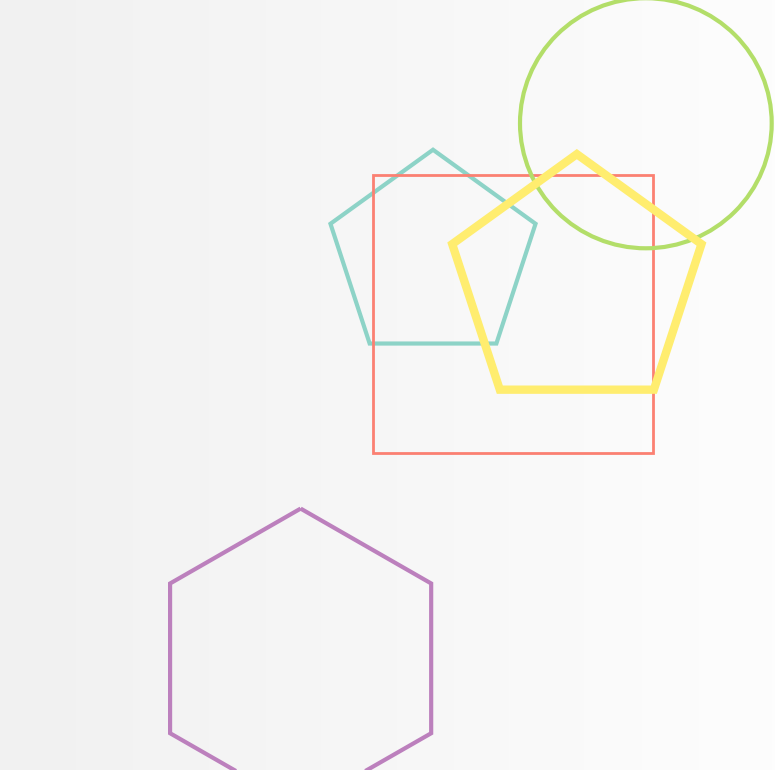[{"shape": "pentagon", "thickness": 1.5, "radius": 0.7, "center": [0.559, 0.666]}, {"shape": "square", "thickness": 1, "radius": 0.9, "center": [0.662, 0.592]}, {"shape": "circle", "thickness": 1.5, "radius": 0.81, "center": [0.833, 0.84]}, {"shape": "hexagon", "thickness": 1.5, "radius": 0.97, "center": [0.388, 0.145]}, {"shape": "pentagon", "thickness": 3, "radius": 0.85, "center": [0.744, 0.631]}]